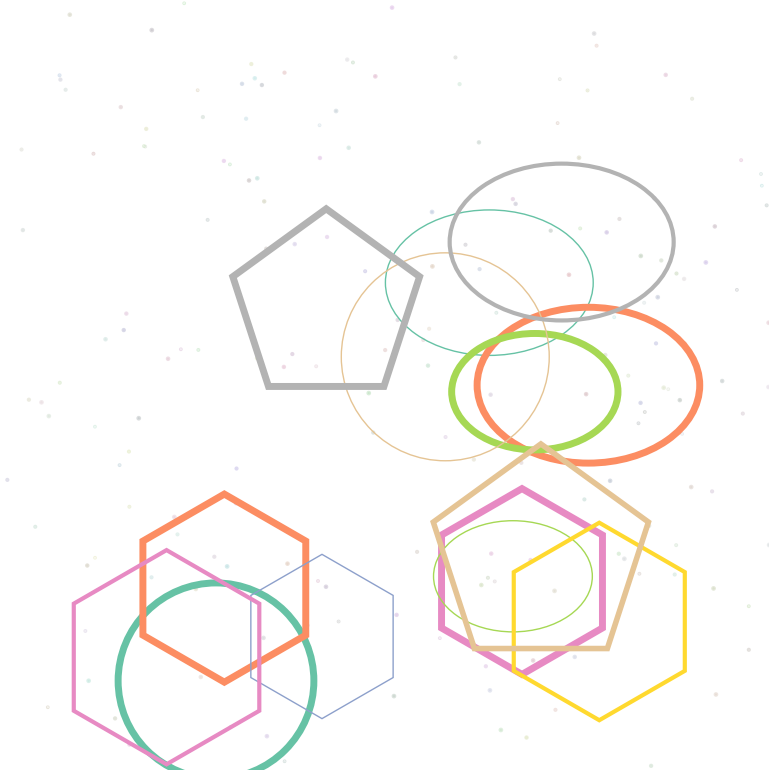[{"shape": "oval", "thickness": 0.5, "radius": 0.67, "center": [0.635, 0.633]}, {"shape": "circle", "thickness": 2.5, "radius": 0.64, "center": [0.281, 0.116]}, {"shape": "hexagon", "thickness": 2.5, "radius": 0.61, "center": [0.291, 0.236]}, {"shape": "oval", "thickness": 2.5, "radius": 0.72, "center": [0.764, 0.5]}, {"shape": "hexagon", "thickness": 0.5, "radius": 0.53, "center": [0.418, 0.173]}, {"shape": "hexagon", "thickness": 2.5, "radius": 0.6, "center": [0.678, 0.245]}, {"shape": "hexagon", "thickness": 1.5, "radius": 0.7, "center": [0.216, 0.146]}, {"shape": "oval", "thickness": 0.5, "radius": 0.52, "center": [0.666, 0.252]}, {"shape": "oval", "thickness": 2.5, "radius": 0.54, "center": [0.695, 0.491]}, {"shape": "hexagon", "thickness": 1.5, "radius": 0.64, "center": [0.778, 0.193]}, {"shape": "circle", "thickness": 0.5, "radius": 0.68, "center": [0.578, 0.537]}, {"shape": "pentagon", "thickness": 2, "radius": 0.73, "center": [0.702, 0.277]}, {"shape": "pentagon", "thickness": 2.5, "radius": 0.64, "center": [0.424, 0.601]}, {"shape": "oval", "thickness": 1.5, "radius": 0.73, "center": [0.729, 0.686]}]